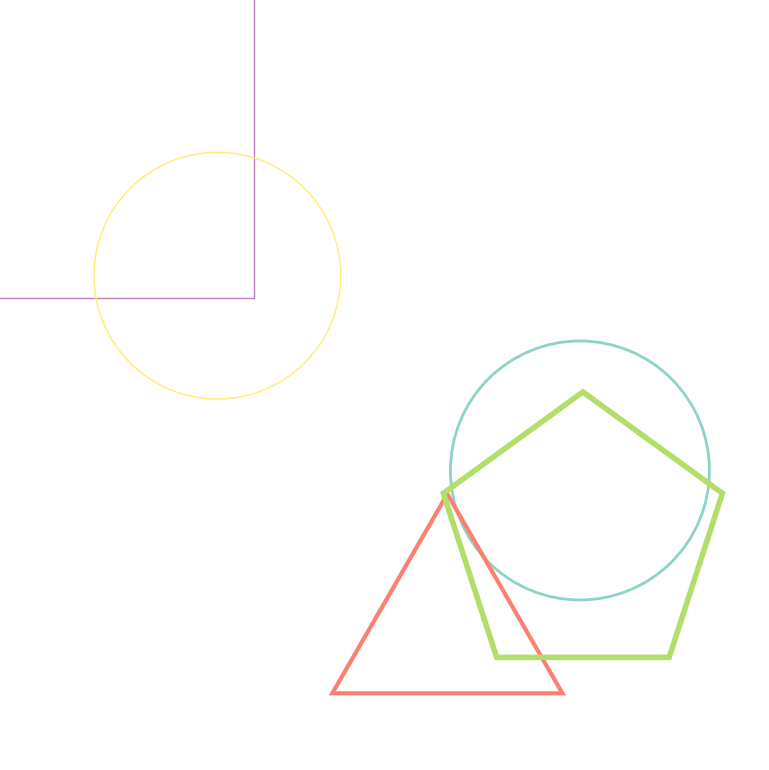[{"shape": "circle", "thickness": 1, "radius": 0.84, "center": [0.753, 0.389]}, {"shape": "triangle", "thickness": 1.5, "radius": 0.86, "center": [0.581, 0.186]}, {"shape": "pentagon", "thickness": 2, "radius": 0.95, "center": [0.757, 0.3]}, {"shape": "square", "thickness": 0.5, "radius": 0.99, "center": [0.131, 0.811]}, {"shape": "circle", "thickness": 0.5, "radius": 0.8, "center": [0.282, 0.642]}]